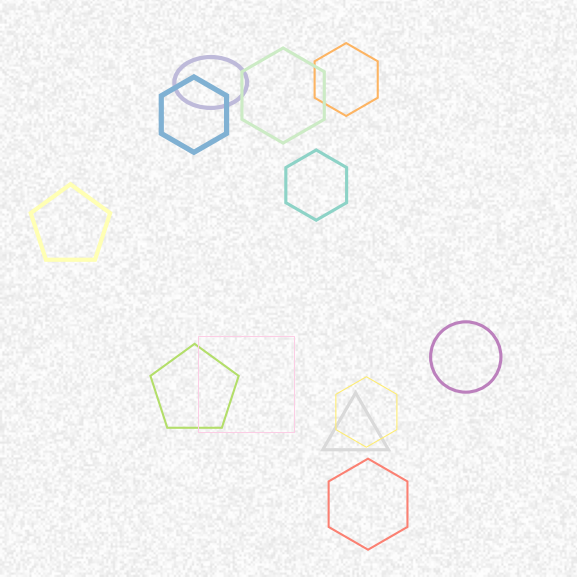[{"shape": "hexagon", "thickness": 1.5, "radius": 0.3, "center": [0.548, 0.679]}, {"shape": "pentagon", "thickness": 2, "radius": 0.36, "center": [0.122, 0.608]}, {"shape": "oval", "thickness": 2, "radius": 0.31, "center": [0.365, 0.856]}, {"shape": "hexagon", "thickness": 1, "radius": 0.39, "center": [0.637, 0.126]}, {"shape": "hexagon", "thickness": 2.5, "radius": 0.33, "center": [0.336, 0.801]}, {"shape": "hexagon", "thickness": 1, "radius": 0.32, "center": [0.599, 0.861]}, {"shape": "pentagon", "thickness": 1, "radius": 0.4, "center": [0.337, 0.323]}, {"shape": "square", "thickness": 0.5, "radius": 0.42, "center": [0.427, 0.335]}, {"shape": "triangle", "thickness": 1.5, "radius": 0.33, "center": [0.616, 0.253]}, {"shape": "circle", "thickness": 1.5, "radius": 0.3, "center": [0.807, 0.381]}, {"shape": "hexagon", "thickness": 1.5, "radius": 0.41, "center": [0.49, 0.834]}, {"shape": "hexagon", "thickness": 0.5, "radius": 0.31, "center": [0.634, 0.286]}]